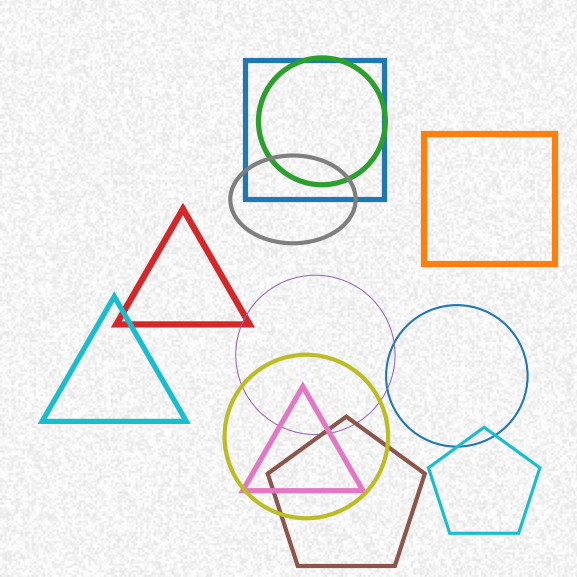[{"shape": "square", "thickness": 2.5, "radius": 0.6, "center": [0.545, 0.775]}, {"shape": "circle", "thickness": 1, "radius": 0.61, "center": [0.791, 0.348]}, {"shape": "square", "thickness": 3, "radius": 0.56, "center": [0.847, 0.655]}, {"shape": "circle", "thickness": 2.5, "radius": 0.55, "center": [0.557, 0.789]}, {"shape": "triangle", "thickness": 3, "radius": 0.67, "center": [0.317, 0.504]}, {"shape": "circle", "thickness": 0.5, "radius": 0.69, "center": [0.546, 0.385]}, {"shape": "pentagon", "thickness": 2, "radius": 0.72, "center": [0.6, 0.135]}, {"shape": "triangle", "thickness": 2.5, "radius": 0.6, "center": [0.524, 0.21]}, {"shape": "oval", "thickness": 2, "radius": 0.54, "center": [0.507, 0.654]}, {"shape": "circle", "thickness": 2, "radius": 0.71, "center": [0.53, 0.243]}, {"shape": "pentagon", "thickness": 1.5, "radius": 0.51, "center": [0.838, 0.158]}, {"shape": "triangle", "thickness": 2.5, "radius": 0.72, "center": [0.198, 0.342]}]